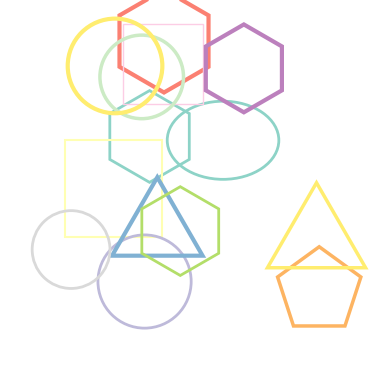[{"shape": "oval", "thickness": 2, "radius": 0.72, "center": [0.579, 0.636]}, {"shape": "hexagon", "thickness": 2, "radius": 0.6, "center": [0.388, 0.646]}, {"shape": "square", "thickness": 1.5, "radius": 0.63, "center": [0.295, 0.511]}, {"shape": "circle", "thickness": 2, "radius": 0.61, "center": [0.375, 0.269]}, {"shape": "hexagon", "thickness": 3, "radius": 0.67, "center": [0.426, 0.893]}, {"shape": "triangle", "thickness": 3, "radius": 0.68, "center": [0.409, 0.404]}, {"shape": "pentagon", "thickness": 2.5, "radius": 0.57, "center": [0.829, 0.245]}, {"shape": "hexagon", "thickness": 2, "radius": 0.58, "center": [0.468, 0.4]}, {"shape": "square", "thickness": 1, "radius": 0.52, "center": [0.424, 0.833]}, {"shape": "circle", "thickness": 2, "radius": 0.51, "center": [0.185, 0.352]}, {"shape": "hexagon", "thickness": 3, "radius": 0.57, "center": [0.633, 0.822]}, {"shape": "circle", "thickness": 2.5, "radius": 0.54, "center": [0.368, 0.8]}, {"shape": "triangle", "thickness": 2.5, "radius": 0.74, "center": [0.822, 0.378]}, {"shape": "circle", "thickness": 3, "radius": 0.61, "center": [0.299, 0.829]}]